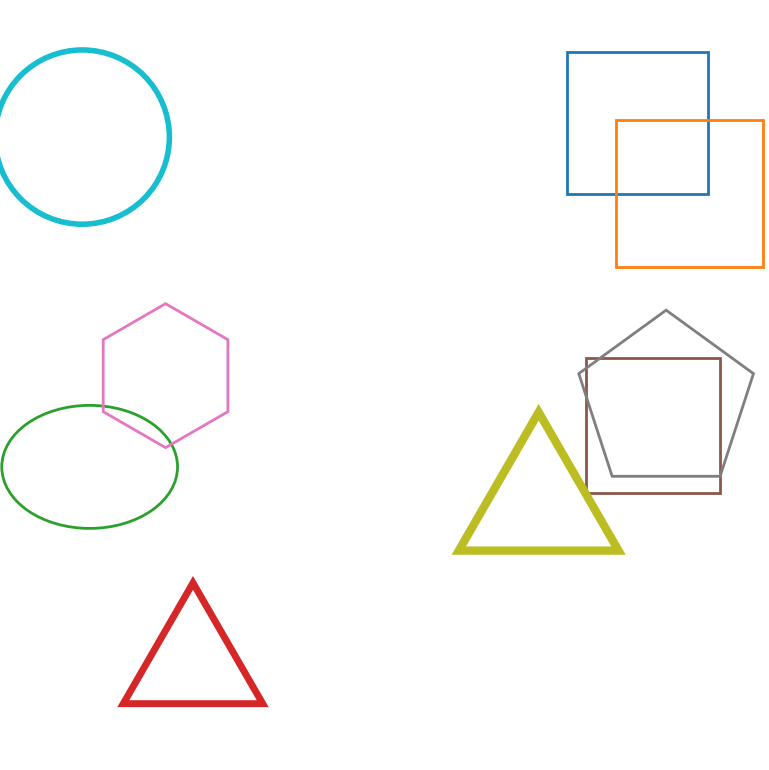[{"shape": "square", "thickness": 1, "radius": 0.46, "center": [0.828, 0.841]}, {"shape": "square", "thickness": 1, "radius": 0.48, "center": [0.895, 0.748]}, {"shape": "oval", "thickness": 1, "radius": 0.57, "center": [0.116, 0.394]}, {"shape": "triangle", "thickness": 2.5, "radius": 0.52, "center": [0.251, 0.138]}, {"shape": "square", "thickness": 1, "radius": 0.44, "center": [0.848, 0.447]}, {"shape": "hexagon", "thickness": 1, "radius": 0.47, "center": [0.215, 0.512]}, {"shape": "pentagon", "thickness": 1, "radius": 0.6, "center": [0.865, 0.478]}, {"shape": "triangle", "thickness": 3, "radius": 0.6, "center": [0.7, 0.345]}, {"shape": "circle", "thickness": 2, "radius": 0.57, "center": [0.107, 0.822]}]